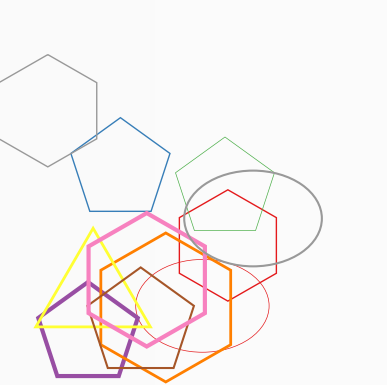[{"shape": "oval", "thickness": 0.5, "radius": 0.86, "center": [0.522, 0.206]}, {"shape": "hexagon", "thickness": 1, "radius": 0.72, "center": [0.588, 0.362]}, {"shape": "pentagon", "thickness": 1, "radius": 0.67, "center": [0.311, 0.56]}, {"shape": "pentagon", "thickness": 0.5, "radius": 0.67, "center": [0.581, 0.51]}, {"shape": "pentagon", "thickness": 3, "radius": 0.67, "center": [0.227, 0.132]}, {"shape": "hexagon", "thickness": 2, "radius": 0.97, "center": [0.428, 0.201]}, {"shape": "triangle", "thickness": 2, "radius": 0.85, "center": [0.24, 0.236]}, {"shape": "pentagon", "thickness": 1.5, "radius": 0.72, "center": [0.363, 0.161]}, {"shape": "hexagon", "thickness": 3, "radius": 0.87, "center": [0.379, 0.273]}, {"shape": "hexagon", "thickness": 1, "radius": 0.73, "center": [0.123, 0.712]}, {"shape": "oval", "thickness": 1.5, "radius": 0.89, "center": [0.653, 0.433]}]